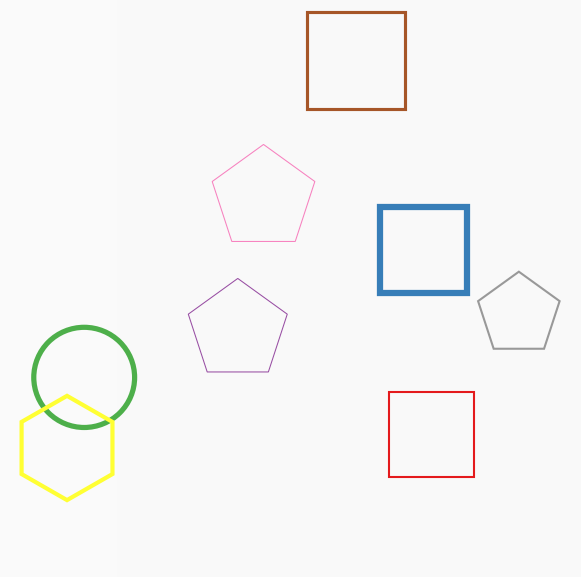[{"shape": "square", "thickness": 1, "radius": 0.37, "center": [0.742, 0.247]}, {"shape": "square", "thickness": 3, "radius": 0.37, "center": [0.729, 0.566]}, {"shape": "circle", "thickness": 2.5, "radius": 0.43, "center": [0.145, 0.346]}, {"shape": "pentagon", "thickness": 0.5, "radius": 0.45, "center": [0.409, 0.427]}, {"shape": "hexagon", "thickness": 2, "radius": 0.45, "center": [0.115, 0.223]}, {"shape": "square", "thickness": 1.5, "radius": 0.42, "center": [0.612, 0.894]}, {"shape": "pentagon", "thickness": 0.5, "radius": 0.46, "center": [0.453, 0.656]}, {"shape": "pentagon", "thickness": 1, "radius": 0.37, "center": [0.893, 0.455]}]